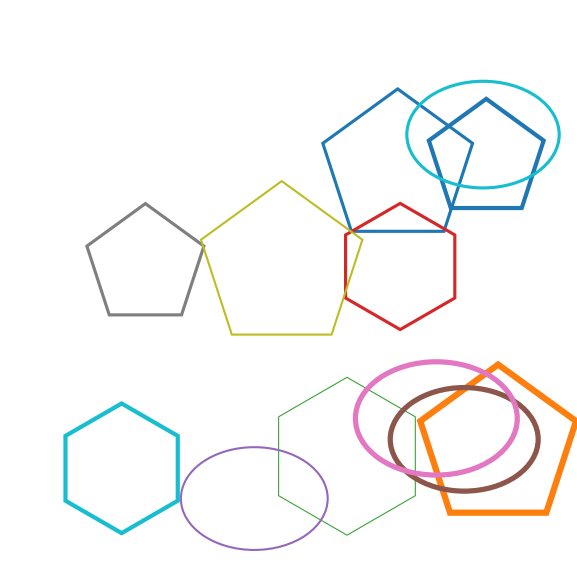[{"shape": "pentagon", "thickness": 2, "radius": 0.52, "center": [0.842, 0.723]}, {"shape": "pentagon", "thickness": 1.5, "radius": 0.68, "center": [0.689, 0.709]}, {"shape": "pentagon", "thickness": 3, "radius": 0.71, "center": [0.863, 0.226]}, {"shape": "hexagon", "thickness": 0.5, "radius": 0.68, "center": [0.601, 0.209]}, {"shape": "hexagon", "thickness": 1.5, "radius": 0.55, "center": [0.693, 0.538]}, {"shape": "oval", "thickness": 1, "radius": 0.64, "center": [0.44, 0.136]}, {"shape": "oval", "thickness": 2.5, "radius": 0.64, "center": [0.804, 0.238]}, {"shape": "oval", "thickness": 2.5, "radius": 0.7, "center": [0.756, 0.275]}, {"shape": "pentagon", "thickness": 1.5, "radius": 0.53, "center": [0.252, 0.54]}, {"shape": "pentagon", "thickness": 1, "radius": 0.73, "center": [0.488, 0.539]}, {"shape": "hexagon", "thickness": 2, "radius": 0.56, "center": [0.211, 0.188]}, {"shape": "oval", "thickness": 1.5, "radius": 0.66, "center": [0.836, 0.766]}]